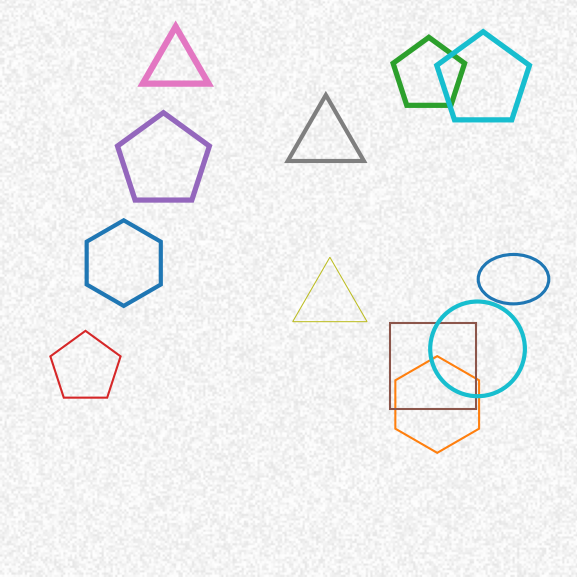[{"shape": "hexagon", "thickness": 2, "radius": 0.37, "center": [0.214, 0.544]}, {"shape": "oval", "thickness": 1.5, "radius": 0.31, "center": [0.889, 0.516]}, {"shape": "hexagon", "thickness": 1, "radius": 0.42, "center": [0.757, 0.299]}, {"shape": "pentagon", "thickness": 2.5, "radius": 0.33, "center": [0.743, 0.869]}, {"shape": "pentagon", "thickness": 1, "radius": 0.32, "center": [0.148, 0.362]}, {"shape": "pentagon", "thickness": 2.5, "radius": 0.42, "center": [0.283, 0.72]}, {"shape": "square", "thickness": 1, "radius": 0.37, "center": [0.75, 0.366]}, {"shape": "triangle", "thickness": 3, "radius": 0.33, "center": [0.304, 0.887]}, {"shape": "triangle", "thickness": 2, "radius": 0.38, "center": [0.564, 0.758]}, {"shape": "triangle", "thickness": 0.5, "radius": 0.37, "center": [0.571, 0.479]}, {"shape": "circle", "thickness": 2, "radius": 0.41, "center": [0.827, 0.395]}, {"shape": "pentagon", "thickness": 2.5, "radius": 0.42, "center": [0.837, 0.86]}]